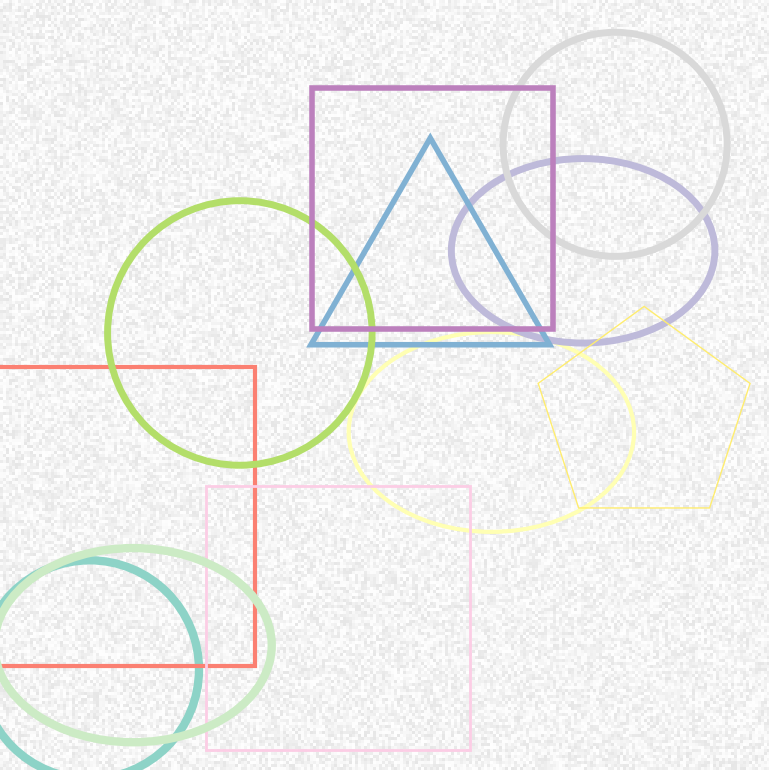[{"shape": "circle", "thickness": 3, "radius": 0.71, "center": [0.117, 0.13]}, {"shape": "oval", "thickness": 1.5, "radius": 0.93, "center": [0.638, 0.439]}, {"shape": "oval", "thickness": 2.5, "radius": 0.86, "center": [0.757, 0.674]}, {"shape": "square", "thickness": 1.5, "radius": 0.97, "center": [0.137, 0.33]}, {"shape": "triangle", "thickness": 2, "radius": 0.89, "center": [0.559, 0.642]}, {"shape": "circle", "thickness": 2.5, "radius": 0.86, "center": [0.312, 0.568]}, {"shape": "square", "thickness": 1, "radius": 0.86, "center": [0.439, 0.197]}, {"shape": "circle", "thickness": 2.5, "radius": 0.73, "center": [0.799, 0.813]}, {"shape": "square", "thickness": 2, "radius": 0.78, "center": [0.562, 0.729]}, {"shape": "oval", "thickness": 3, "radius": 0.9, "center": [0.173, 0.162]}, {"shape": "pentagon", "thickness": 0.5, "radius": 0.72, "center": [0.837, 0.457]}]